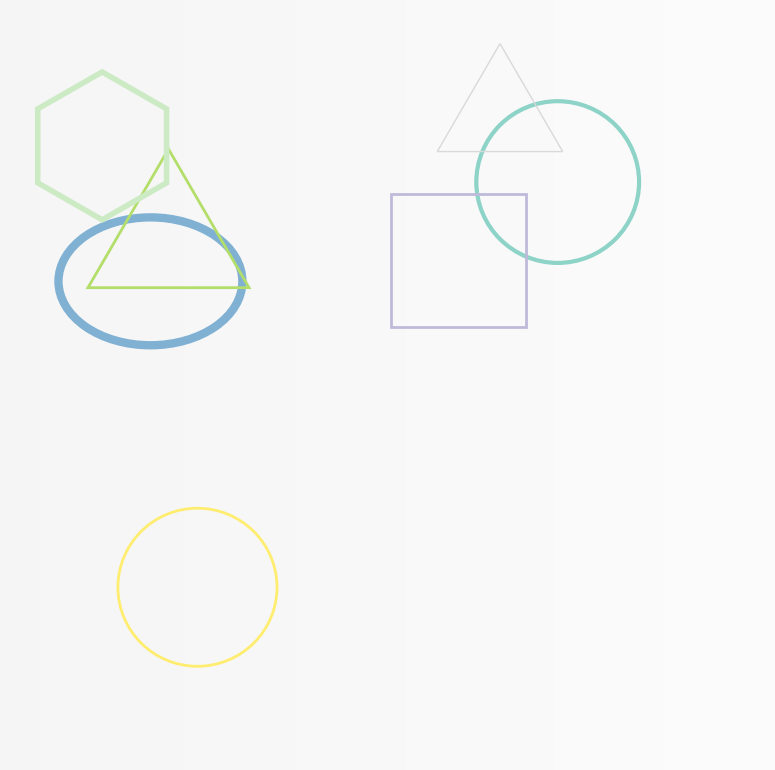[{"shape": "circle", "thickness": 1.5, "radius": 0.53, "center": [0.72, 0.764]}, {"shape": "square", "thickness": 1, "radius": 0.43, "center": [0.591, 0.662]}, {"shape": "oval", "thickness": 3, "radius": 0.59, "center": [0.194, 0.635]}, {"shape": "triangle", "thickness": 1, "radius": 0.6, "center": [0.217, 0.686]}, {"shape": "triangle", "thickness": 0.5, "radius": 0.47, "center": [0.645, 0.85]}, {"shape": "hexagon", "thickness": 2, "radius": 0.48, "center": [0.132, 0.811]}, {"shape": "circle", "thickness": 1, "radius": 0.51, "center": [0.255, 0.237]}]